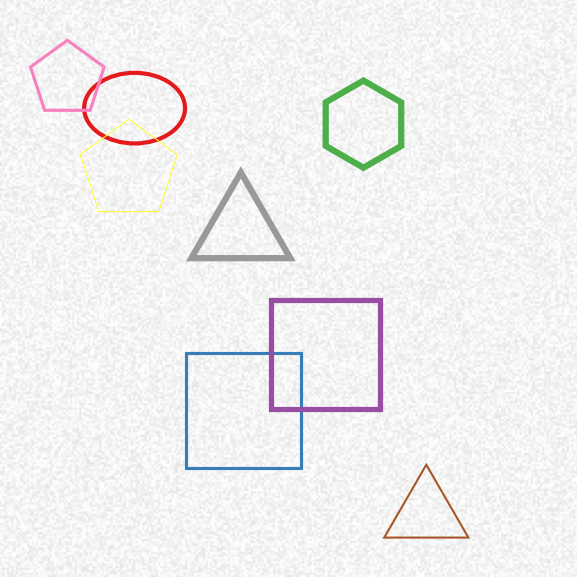[{"shape": "oval", "thickness": 2, "radius": 0.44, "center": [0.233, 0.812]}, {"shape": "square", "thickness": 1.5, "radius": 0.5, "center": [0.422, 0.288]}, {"shape": "hexagon", "thickness": 3, "radius": 0.38, "center": [0.629, 0.784]}, {"shape": "square", "thickness": 2.5, "radius": 0.47, "center": [0.564, 0.385]}, {"shape": "pentagon", "thickness": 0.5, "radius": 0.44, "center": [0.223, 0.704]}, {"shape": "triangle", "thickness": 1, "radius": 0.42, "center": [0.738, 0.11]}, {"shape": "pentagon", "thickness": 1.5, "radius": 0.34, "center": [0.117, 0.862]}, {"shape": "triangle", "thickness": 3, "radius": 0.49, "center": [0.417, 0.602]}]